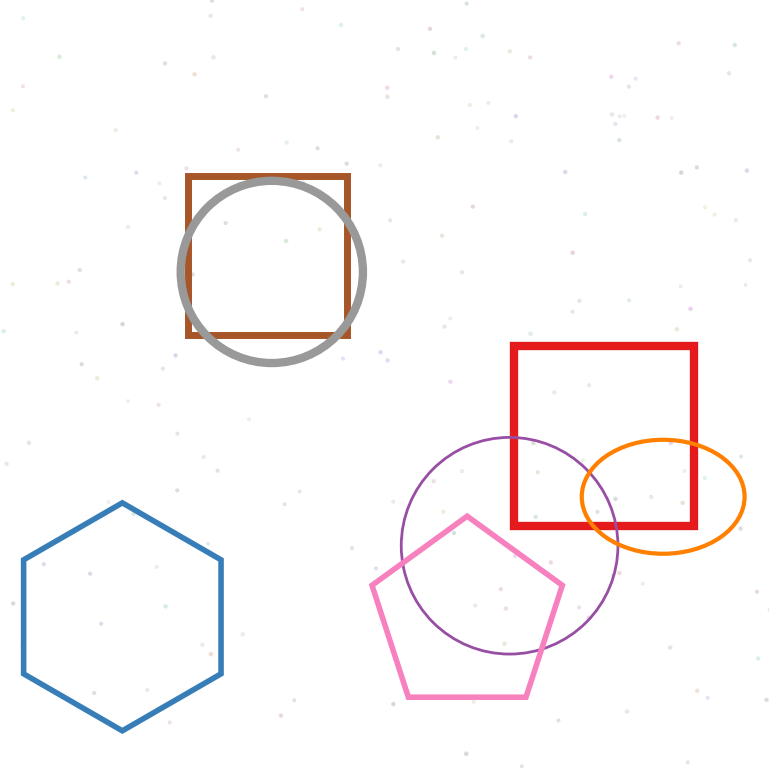[{"shape": "square", "thickness": 3, "radius": 0.58, "center": [0.784, 0.434]}, {"shape": "hexagon", "thickness": 2, "radius": 0.74, "center": [0.159, 0.199]}, {"shape": "circle", "thickness": 1, "radius": 0.7, "center": [0.662, 0.291]}, {"shape": "oval", "thickness": 1.5, "radius": 0.53, "center": [0.861, 0.355]}, {"shape": "square", "thickness": 2.5, "radius": 0.52, "center": [0.348, 0.669]}, {"shape": "pentagon", "thickness": 2, "radius": 0.65, "center": [0.607, 0.2]}, {"shape": "circle", "thickness": 3, "radius": 0.59, "center": [0.353, 0.647]}]